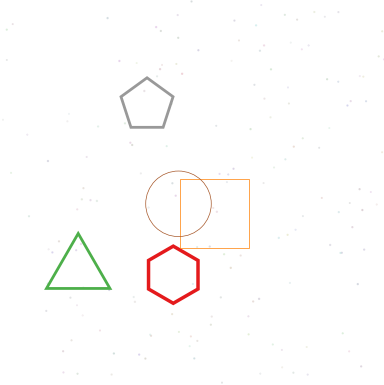[{"shape": "hexagon", "thickness": 2.5, "radius": 0.37, "center": [0.45, 0.286]}, {"shape": "triangle", "thickness": 2, "radius": 0.48, "center": [0.203, 0.298]}, {"shape": "square", "thickness": 0.5, "radius": 0.45, "center": [0.558, 0.445]}, {"shape": "circle", "thickness": 0.5, "radius": 0.43, "center": [0.464, 0.471]}, {"shape": "pentagon", "thickness": 2, "radius": 0.36, "center": [0.382, 0.727]}]